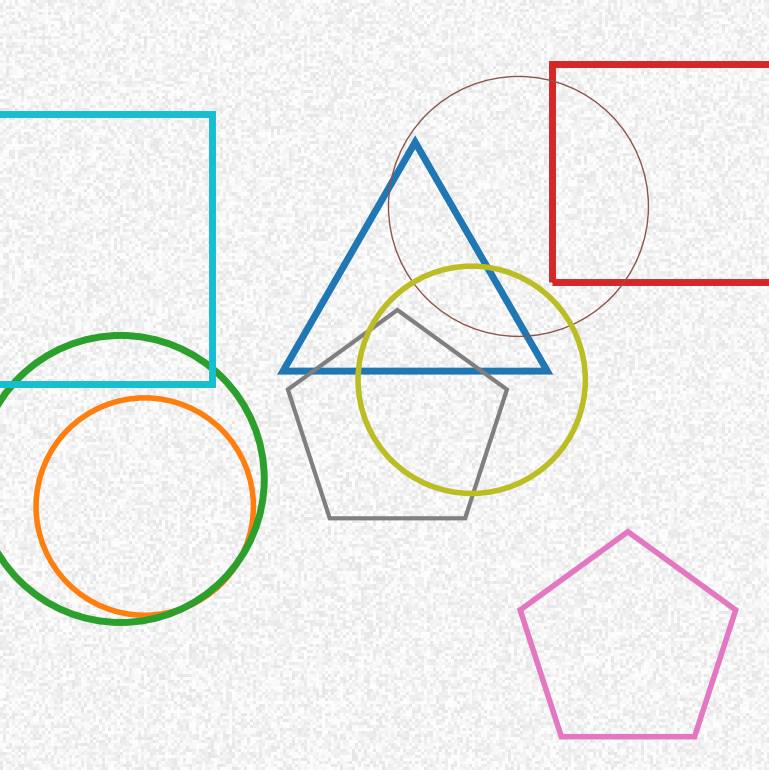[{"shape": "triangle", "thickness": 2.5, "radius": 0.99, "center": [0.539, 0.617]}, {"shape": "circle", "thickness": 2, "radius": 0.71, "center": [0.188, 0.342]}, {"shape": "circle", "thickness": 2.5, "radius": 0.93, "center": [0.157, 0.378]}, {"shape": "square", "thickness": 2.5, "radius": 0.71, "center": [0.859, 0.775]}, {"shape": "circle", "thickness": 0.5, "radius": 0.84, "center": [0.673, 0.732]}, {"shape": "pentagon", "thickness": 2, "radius": 0.74, "center": [0.816, 0.162]}, {"shape": "pentagon", "thickness": 1.5, "radius": 0.75, "center": [0.516, 0.448]}, {"shape": "circle", "thickness": 2, "radius": 0.74, "center": [0.613, 0.507]}, {"shape": "square", "thickness": 2.5, "radius": 0.88, "center": [0.1, 0.676]}]